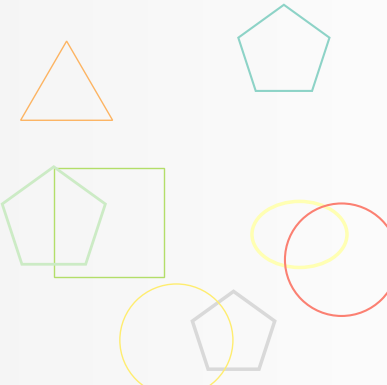[{"shape": "pentagon", "thickness": 1.5, "radius": 0.62, "center": [0.733, 0.864]}, {"shape": "oval", "thickness": 2.5, "radius": 0.61, "center": [0.773, 0.391]}, {"shape": "circle", "thickness": 1.5, "radius": 0.73, "center": [0.881, 0.325]}, {"shape": "triangle", "thickness": 1, "radius": 0.69, "center": [0.172, 0.756]}, {"shape": "square", "thickness": 1, "radius": 0.71, "center": [0.281, 0.422]}, {"shape": "pentagon", "thickness": 2.5, "radius": 0.56, "center": [0.603, 0.131]}, {"shape": "pentagon", "thickness": 2, "radius": 0.7, "center": [0.139, 0.427]}, {"shape": "circle", "thickness": 1, "radius": 0.73, "center": [0.455, 0.116]}]